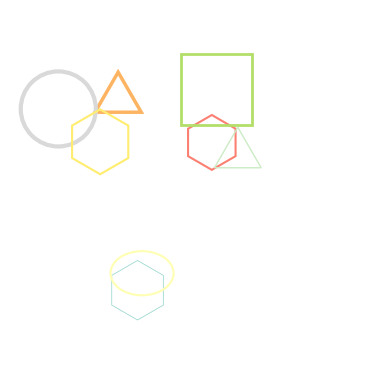[{"shape": "hexagon", "thickness": 0.5, "radius": 0.39, "center": [0.357, 0.246]}, {"shape": "oval", "thickness": 1.5, "radius": 0.41, "center": [0.369, 0.29]}, {"shape": "hexagon", "thickness": 1.5, "radius": 0.36, "center": [0.55, 0.63]}, {"shape": "triangle", "thickness": 2.5, "radius": 0.35, "center": [0.307, 0.743]}, {"shape": "square", "thickness": 2, "radius": 0.46, "center": [0.563, 0.768]}, {"shape": "circle", "thickness": 3, "radius": 0.49, "center": [0.151, 0.717]}, {"shape": "triangle", "thickness": 1, "radius": 0.35, "center": [0.618, 0.599]}, {"shape": "hexagon", "thickness": 1.5, "radius": 0.42, "center": [0.26, 0.632]}]